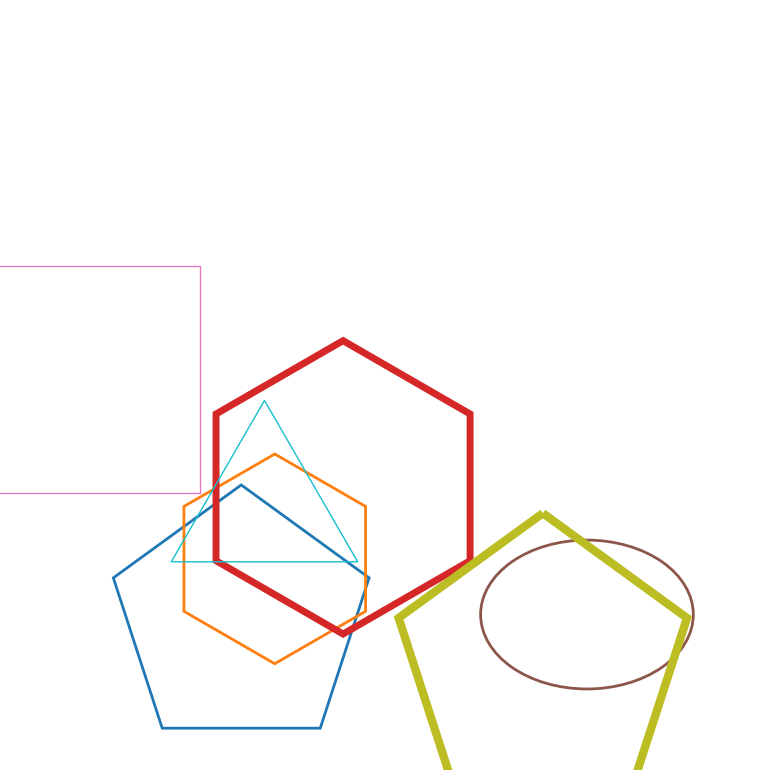[{"shape": "pentagon", "thickness": 1, "radius": 0.87, "center": [0.313, 0.196]}, {"shape": "hexagon", "thickness": 1, "radius": 0.68, "center": [0.357, 0.274]}, {"shape": "hexagon", "thickness": 2.5, "radius": 0.95, "center": [0.446, 0.367]}, {"shape": "oval", "thickness": 1, "radius": 0.69, "center": [0.762, 0.202]}, {"shape": "square", "thickness": 0.5, "radius": 0.74, "center": [0.112, 0.508]}, {"shape": "pentagon", "thickness": 3, "radius": 0.98, "center": [0.705, 0.137]}, {"shape": "triangle", "thickness": 0.5, "radius": 0.7, "center": [0.343, 0.34]}]